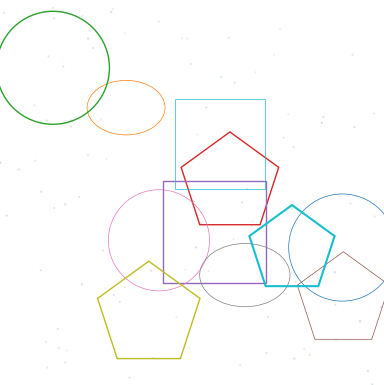[{"shape": "circle", "thickness": 0.5, "radius": 0.7, "center": [0.889, 0.357]}, {"shape": "oval", "thickness": 0.5, "radius": 0.51, "center": [0.327, 0.72]}, {"shape": "circle", "thickness": 1, "radius": 0.73, "center": [0.138, 0.824]}, {"shape": "pentagon", "thickness": 1, "radius": 0.67, "center": [0.597, 0.524]}, {"shape": "square", "thickness": 1, "radius": 0.67, "center": [0.557, 0.397]}, {"shape": "pentagon", "thickness": 0.5, "radius": 0.63, "center": [0.892, 0.22]}, {"shape": "circle", "thickness": 0.5, "radius": 0.66, "center": [0.413, 0.376]}, {"shape": "oval", "thickness": 0.5, "radius": 0.59, "center": [0.636, 0.285]}, {"shape": "pentagon", "thickness": 1, "radius": 0.7, "center": [0.386, 0.182]}, {"shape": "square", "thickness": 0.5, "radius": 0.58, "center": [0.571, 0.626]}, {"shape": "pentagon", "thickness": 1.5, "radius": 0.58, "center": [0.758, 0.351]}]